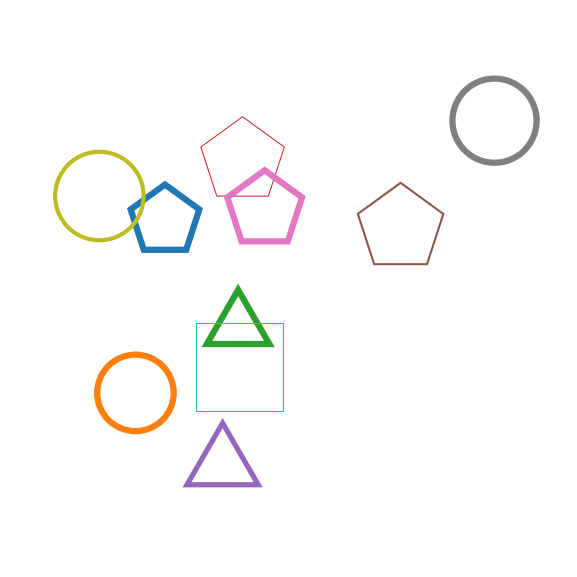[{"shape": "pentagon", "thickness": 3, "radius": 0.31, "center": [0.286, 0.617]}, {"shape": "circle", "thickness": 3, "radius": 0.33, "center": [0.235, 0.319]}, {"shape": "triangle", "thickness": 3, "radius": 0.31, "center": [0.412, 0.435]}, {"shape": "pentagon", "thickness": 0.5, "radius": 0.38, "center": [0.42, 0.721]}, {"shape": "triangle", "thickness": 2.5, "radius": 0.36, "center": [0.385, 0.195]}, {"shape": "pentagon", "thickness": 1, "radius": 0.39, "center": [0.694, 0.605]}, {"shape": "pentagon", "thickness": 3, "radius": 0.34, "center": [0.458, 0.636]}, {"shape": "circle", "thickness": 3, "radius": 0.36, "center": [0.856, 0.79]}, {"shape": "circle", "thickness": 2, "radius": 0.38, "center": [0.172, 0.66]}, {"shape": "square", "thickness": 0.5, "radius": 0.38, "center": [0.415, 0.363]}]